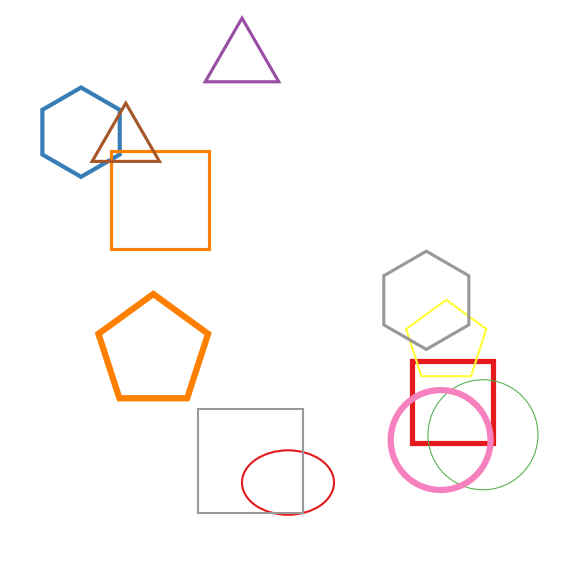[{"shape": "oval", "thickness": 1, "radius": 0.4, "center": [0.499, 0.164]}, {"shape": "square", "thickness": 2.5, "radius": 0.35, "center": [0.783, 0.303]}, {"shape": "hexagon", "thickness": 2, "radius": 0.39, "center": [0.14, 0.77]}, {"shape": "circle", "thickness": 0.5, "radius": 0.48, "center": [0.836, 0.246]}, {"shape": "triangle", "thickness": 1.5, "radius": 0.37, "center": [0.419, 0.894]}, {"shape": "square", "thickness": 1.5, "radius": 0.42, "center": [0.278, 0.653]}, {"shape": "pentagon", "thickness": 3, "radius": 0.5, "center": [0.265, 0.39]}, {"shape": "pentagon", "thickness": 1, "radius": 0.37, "center": [0.773, 0.407]}, {"shape": "triangle", "thickness": 1.5, "radius": 0.34, "center": [0.218, 0.753]}, {"shape": "circle", "thickness": 3, "radius": 0.43, "center": [0.763, 0.237]}, {"shape": "square", "thickness": 1, "radius": 0.45, "center": [0.434, 0.2]}, {"shape": "hexagon", "thickness": 1.5, "radius": 0.43, "center": [0.738, 0.479]}]